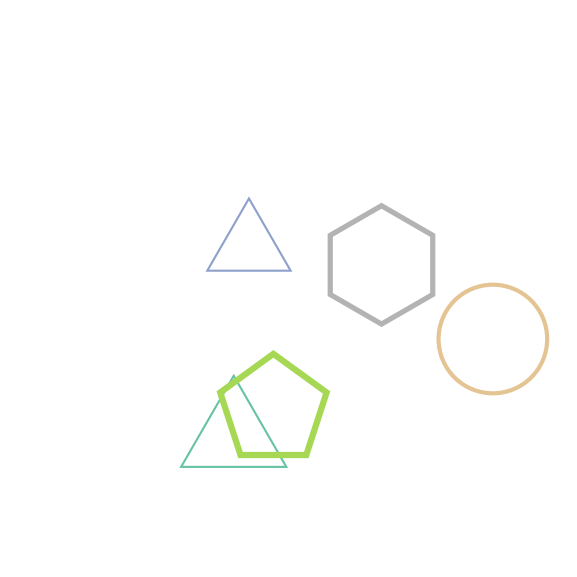[{"shape": "triangle", "thickness": 1, "radius": 0.53, "center": [0.405, 0.243]}, {"shape": "triangle", "thickness": 1, "radius": 0.42, "center": [0.431, 0.572]}, {"shape": "pentagon", "thickness": 3, "radius": 0.48, "center": [0.473, 0.29]}, {"shape": "circle", "thickness": 2, "radius": 0.47, "center": [0.853, 0.412]}, {"shape": "hexagon", "thickness": 2.5, "radius": 0.51, "center": [0.661, 0.54]}]